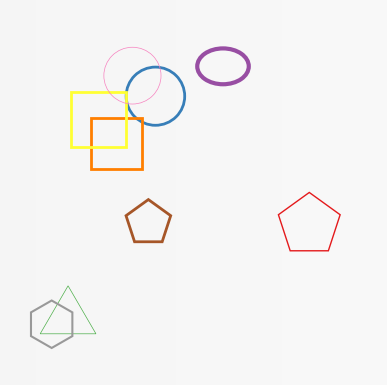[{"shape": "pentagon", "thickness": 1, "radius": 0.42, "center": [0.798, 0.416]}, {"shape": "circle", "thickness": 2, "radius": 0.38, "center": [0.401, 0.75]}, {"shape": "triangle", "thickness": 0.5, "radius": 0.42, "center": [0.176, 0.175]}, {"shape": "oval", "thickness": 3, "radius": 0.33, "center": [0.576, 0.828]}, {"shape": "square", "thickness": 2, "radius": 0.33, "center": [0.3, 0.627]}, {"shape": "square", "thickness": 2, "radius": 0.35, "center": [0.254, 0.69]}, {"shape": "pentagon", "thickness": 2, "radius": 0.3, "center": [0.383, 0.421]}, {"shape": "circle", "thickness": 0.5, "radius": 0.37, "center": [0.342, 0.804]}, {"shape": "hexagon", "thickness": 1.5, "radius": 0.31, "center": [0.133, 0.158]}]